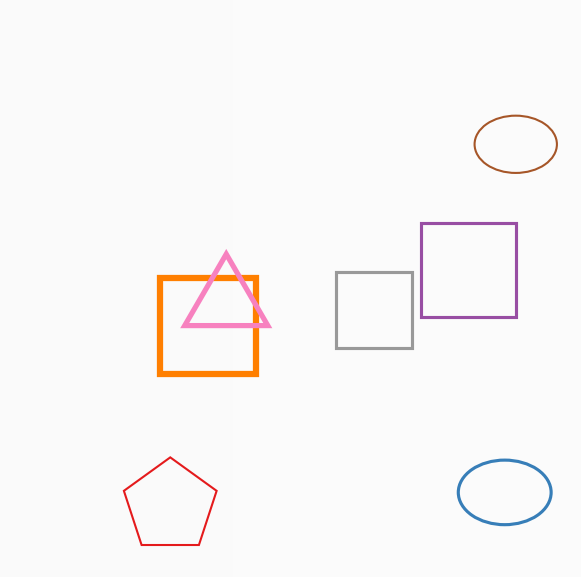[{"shape": "pentagon", "thickness": 1, "radius": 0.42, "center": [0.293, 0.123]}, {"shape": "oval", "thickness": 1.5, "radius": 0.4, "center": [0.868, 0.146]}, {"shape": "square", "thickness": 1.5, "radius": 0.41, "center": [0.806, 0.532]}, {"shape": "square", "thickness": 3, "radius": 0.41, "center": [0.357, 0.435]}, {"shape": "oval", "thickness": 1, "radius": 0.35, "center": [0.887, 0.749]}, {"shape": "triangle", "thickness": 2.5, "radius": 0.41, "center": [0.389, 0.477]}, {"shape": "square", "thickness": 1.5, "radius": 0.33, "center": [0.643, 0.463]}]